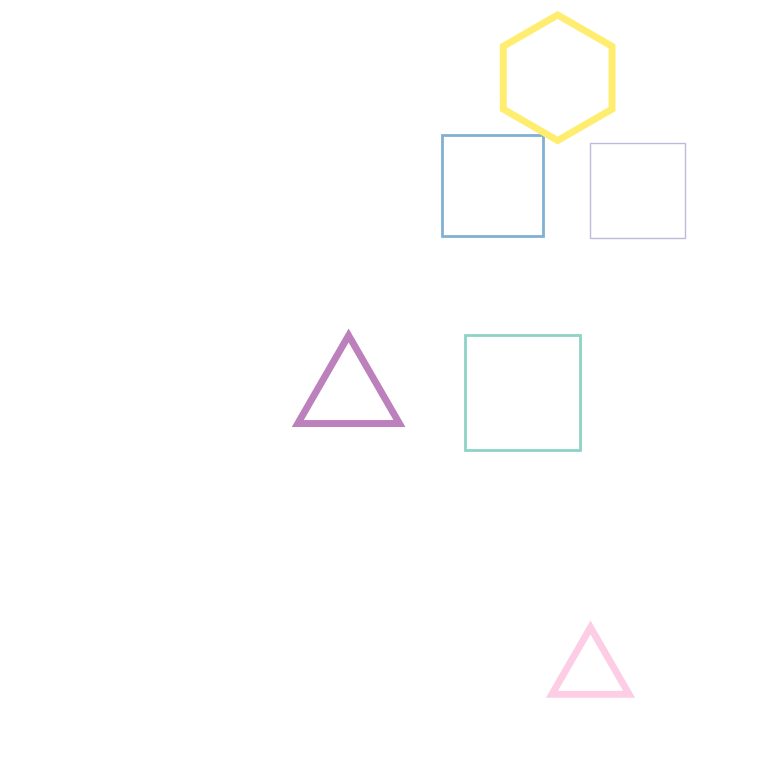[{"shape": "square", "thickness": 1, "radius": 0.37, "center": [0.678, 0.49]}, {"shape": "square", "thickness": 0.5, "radius": 0.31, "center": [0.828, 0.752]}, {"shape": "square", "thickness": 1, "radius": 0.33, "center": [0.64, 0.76]}, {"shape": "triangle", "thickness": 2.5, "radius": 0.29, "center": [0.767, 0.127]}, {"shape": "triangle", "thickness": 2.5, "radius": 0.38, "center": [0.453, 0.488]}, {"shape": "hexagon", "thickness": 2.5, "radius": 0.41, "center": [0.724, 0.899]}]